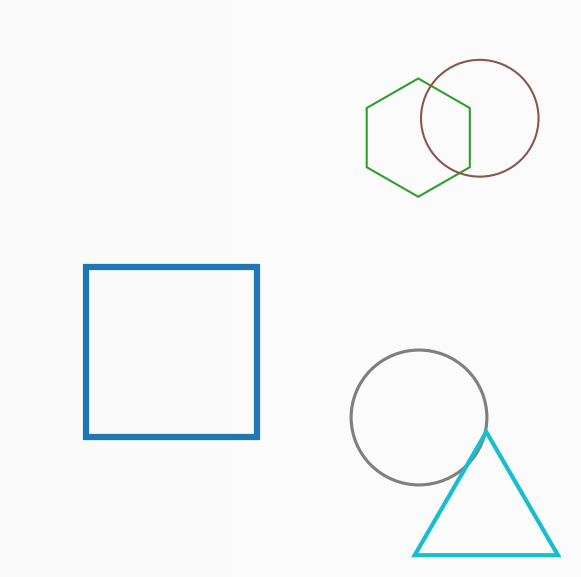[{"shape": "square", "thickness": 3, "radius": 0.73, "center": [0.295, 0.389]}, {"shape": "hexagon", "thickness": 1, "radius": 0.51, "center": [0.72, 0.761]}, {"shape": "circle", "thickness": 1, "radius": 0.51, "center": [0.825, 0.794]}, {"shape": "circle", "thickness": 1.5, "radius": 0.58, "center": [0.721, 0.276]}, {"shape": "triangle", "thickness": 2, "radius": 0.71, "center": [0.837, 0.109]}]